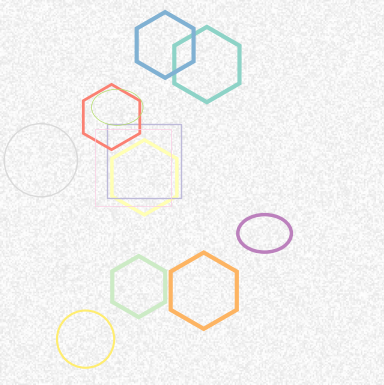[{"shape": "hexagon", "thickness": 3, "radius": 0.49, "center": [0.537, 0.832]}, {"shape": "hexagon", "thickness": 2.5, "radius": 0.49, "center": [0.375, 0.539]}, {"shape": "square", "thickness": 1, "radius": 0.48, "center": [0.374, 0.583]}, {"shape": "hexagon", "thickness": 2, "radius": 0.42, "center": [0.29, 0.696]}, {"shape": "hexagon", "thickness": 3, "radius": 0.43, "center": [0.429, 0.883]}, {"shape": "hexagon", "thickness": 3, "radius": 0.5, "center": [0.529, 0.245]}, {"shape": "oval", "thickness": 0.5, "radius": 0.33, "center": [0.305, 0.721]}, {"shape": "square", "thickness": 0.5, "radius": 0.49, "center": [0.344, 0.565]}, {"shape": "circle", "thickness": 1, "radius": 0.47, "center": [0.106, 0.584]}, {"shape": "oval", "thickness": 2.5, "radius": 0.35, "center": [0.687, 0.394]}, {"shape": "hexagon", "thickness": 3, "radius": 0.4, "center": [0.36, 0.256]}, {"shape": "circle", "thickness": 1.5, "radius": 0.37, "center": [0.222, 0.119]}]